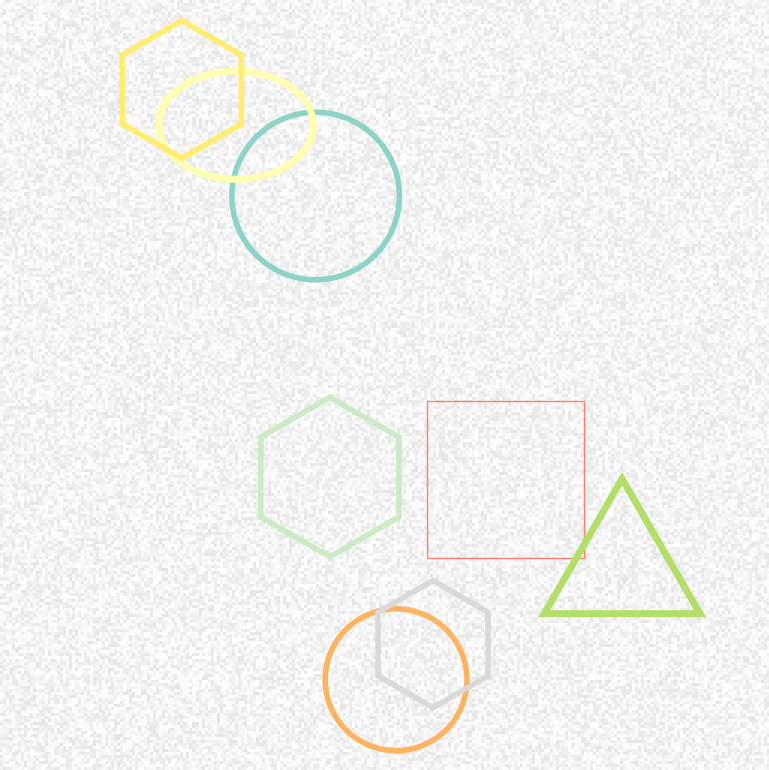[{"shape": "circle", "thickness": 2, "radius": 0.54, "center": [0.41, 0.745]}, {"shape": "oval", "thickness": 2.5, "radius": 0.5, "center": [0.307, 0.837]}, {"shape": "square", "thickness": 0.5, "radius": 0.51, "center": [0.656, 0.378]}, {"shape": "circle", "thickness": 2, "radius": 0.46, "center": [0.514, 0.117]}, {"shape": "triangle", "thickness": 2.5, "radius": 0.58, "center": [0.808, 0.261]}, {"shape": "hexagon", "thickness": 2, "radius": 0.41, "center": [0.562, 0.164]}, {"shape": "hexagon", "thickness": 2, "radius": 0.52, "center": [0.428, 0.381]}, {"shape": "hexagon", "thickness": 2, "radius": 0.45, "center": [0.236, 0.884]}]